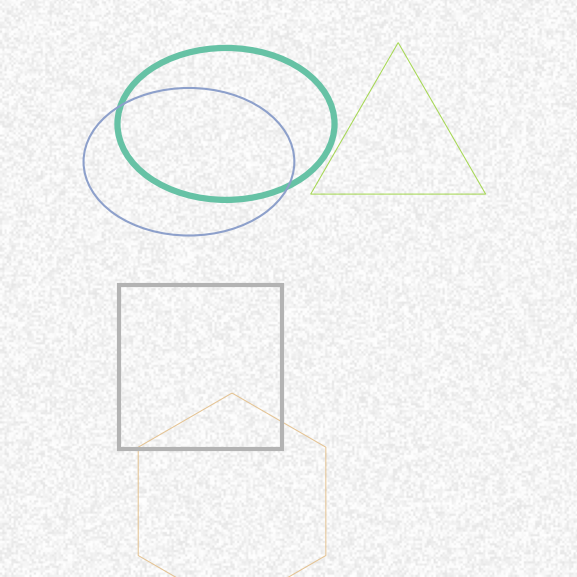[{"shape": "oval", "thickness": 3, "radius": 0.94, "center": [0.391, 0.785]}, {"shape": "oval", "thickness": 1, "radius": 0.91, "center": [0.327, 0.719]}, {"shape": "triangle", "thickness": 0.5, "radius": 0.87, "center": [0.689, 0.75]}, {"shape": "hexagon", "thickness": 0.5, "radius": 0.94, "center": [0.402, 0.131]}, {"shape": "square", "thickness": 2, "radius": 0.71, "center": [0.347, 0.364]}]